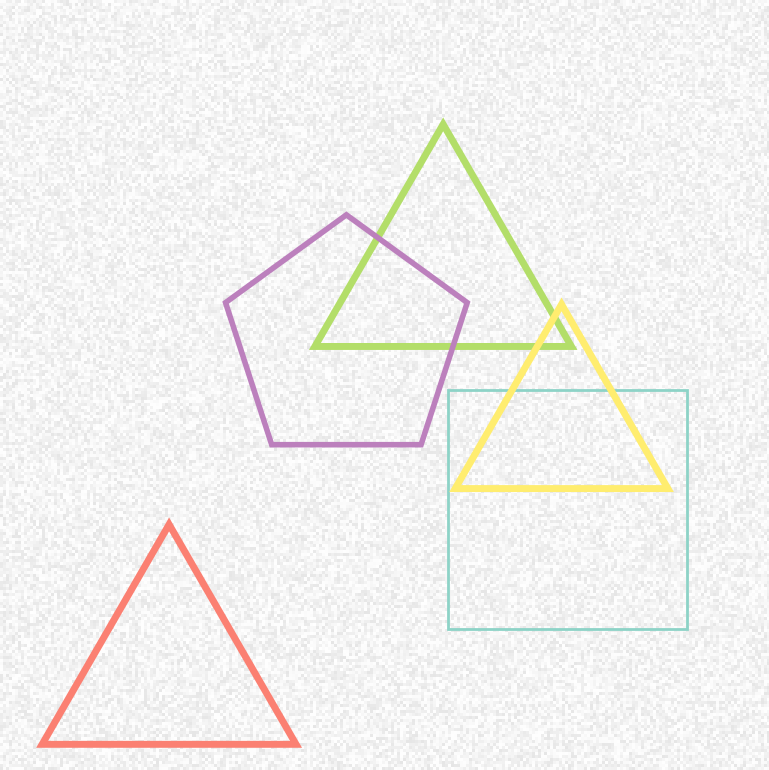[{"shape": "square", "thickness": 1, "radius": 0.78, "center": [0.737, 0.339]}, {"shape": "triangle", "thickness": 2.5, "radius": 0.95, "center": [0.22, 0.129]}, {"shape": "triangle", "thickness": 2.5, "radius": 0.96, "center": [0.576, 0.646]}, {"shape": "pentagon", "thickness": 2, "radius": 0.83, "center": [0.45, 0.556]}, {"shape": "triangle", "thickness": 2.5, "radius": 0.8, "center": [0.729, 0.445]}]